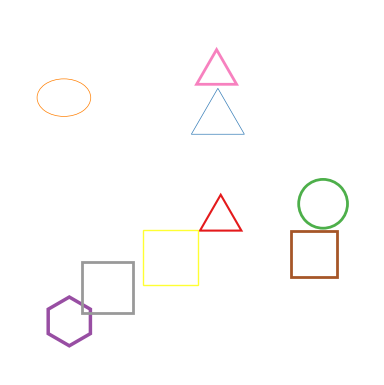[{"shape": "triangle", "thickness": 1.5, "radius": 0.31, "center": [0.573, 0.432]}, {"shape": "triangle", "thickness": 0.5, "radius": 0.4, "center": [0.566, 0.691]}, {"shape": "circle", "thickness": 2, "radius": 0.32, "center": [0.839, 0.471]}, {"shape": "hexagon", "thickness": 2.5, "radius": 0.32, "center": [0.18, 0.165]}, {"shape": "oval", "thickness": 0.5, "radius": 0.35, "center": [0.166, 0.746]}, {"shape": "square", "thickness": 1, "radius": 0.36, "center": [0.443, 0.331]}, {"shape": "square", "thickness": 2, "radius": 0.3, "center": [0.815, 0.339]}, {"shape": "triangle", "thickness": 2, "radius": 0.3, "center": [0.563, 0.811]}, {"shape": "square", "thickness": 2, "radius": 0.33, "center": [0.28, 0.254]}]